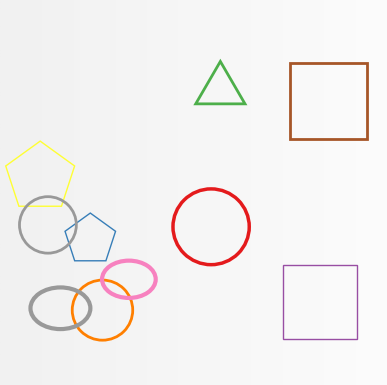[{"shape": "circle", "thickness": 2.5, "radius": 0.49, "center": [0.545, 0.411]}, {"shape": "pentagon", "thickness": 1, "radius": 0.34, "center": [0.233, 0.378]}, {"shape": "triangle", "thickness": 2, "radius": 0.37, "center": [0.569, 0.767]}, {"shape": "square", "thickness": 1, "radius": 0.48, "center": [0.826, 0.215]}, {"shape": "circle", "thickness": 2, "radius": 0.39, "center": [0.264, 0.194]}, {"shape": "pentagon", "thickness": 1, "radius": 0.47, "center": [0.104, 0.54]}, {"shape": "square", "thickness": 2, "radius": 0.5, "center": [0.847, 0.738]}, {"shape": "oval", "thickness": 3, "radius": 0.35, "center": [0.333, 0.275]}, {"shape": "circle", "thickness": 2, "radius": 0.37, "center": [0.124, 0.416]}, {"shape": "oval", "thickness": 3, "radius": 0.39, "center": [0.156, 0.199]}]